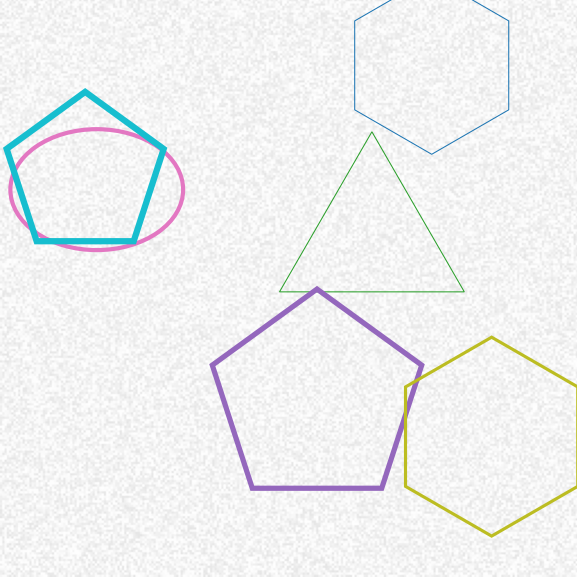[{"shape": "hexagon", "thickness": 0.5, "radius": 0.77, "center": [0.748, 0.886]}, {"shape": "triangle", "thickness": 0.5, "radius": 0.92, "center": [0.644, 0.586]}, {"shape": "pentagon", "thickness": 2.5, "radius": 0.95, "center": [0.549, 0.308]}, {"shape": "oval", "thickness": 2, "radius": 0.75, "center": [0.168, 0.671]}, {"shape": "hexagon", "thickness": 1.5, "radius": 0.86, "center": [0.851, 0.243]}, {"shape": "pentagon", "thickness": 3, "radius": 0.71, "center": [0.147, 0.697]}]